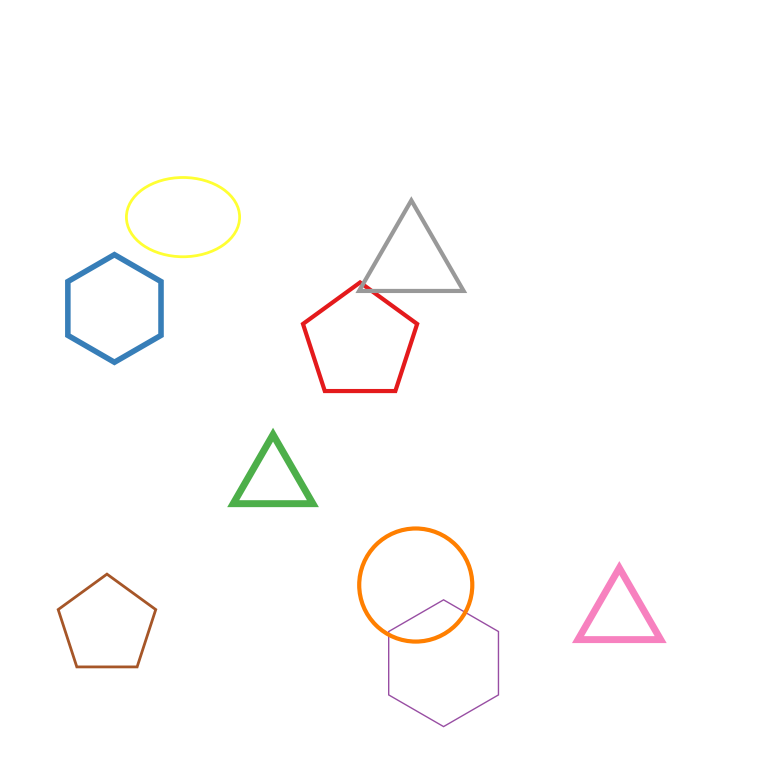[{"shape": "pentagon", "thickness": 1.5, "radius": 0.39, "center": [0.468, 0.555]}, {"shape": "hexagon", "thickness": 2, "radius": 0.35, "center": [0.149, 0.599]}, {"shape": "triangle", "thickness": 2.5, "radius": 0.3, "center": [0.355, 0.376]}, {"shape": "hexagon", "thickness": 0.5, "radius": 0.41, "center": [0.576, 0.139]}, {"shape": "circle", "thickness": 1.5, "radius": 0.37, "center": [0.54, 0.24]}, {"shape": "oval", "thickness": 1, "radius": 0.37, "center": [0.238, 0.718]}, {"shape": "pentagon", "thickness": 1, "radius": 0.33, "center": [0.139, 0.188]}, {"shape": "triangle", "thickness": 2.5, "radius": 0.31, "center": [0.804, 0.2]}, {"shape": "triangle", "thickness": 1.5, "radius": 0.39, "center": [0.534, 0.661]}]